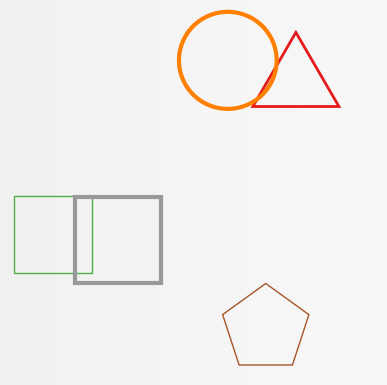[{"shape": "triangle", "thickness": 2, "radius": 0.64, "center": [0.764, 0.788]}, {"shape": "square", "thickness": 1, "radius": 0.5, "center": [0.137, 0.39]}, {"shape": "circle", "thickness": 3, "radius": 0.63, "center": [0.588, 0.843]}, {"shape": "pentagon", "thickness": 1, "radius": 0.59, "center": [0.686, 0.147]}, {"shape": "square", "thickness": 3, "radius": 0.56, "center": [0.305, 0.377]}]